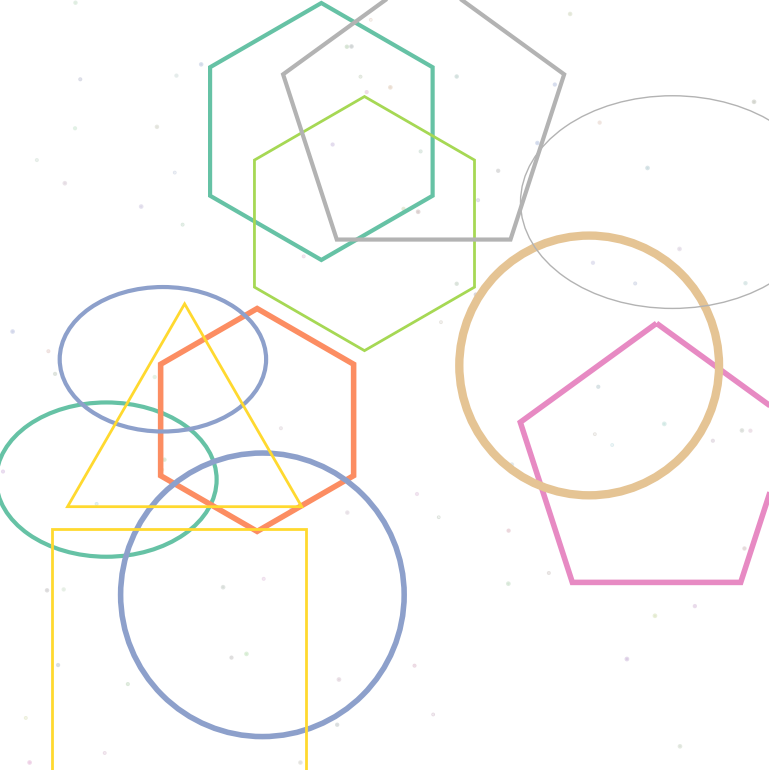[{"shape": "hexagon", "thickness": 1.5, "radius": 0.83, "center": [0.417, 0.829]}, {"shape": "oval", "thickness": 1.5, "radius": 0.72, "center": [0.138, 0.377]}, {"shape": "hexagon", "thickness": 2, "radius": 0.72, "center": [0.334, 0.455]}, {"shape": "circle", "thickness": 2, "radius": 0.92, "center": [0.341, 0.228]}, {"shape": "oval", "thickness": 1.5, "radius": 0.67, "center": [0.212, 0.533]}, {"shape": "pentagon", "thickness": 2, "radius": 0.93, "center": [0.853, 0.394]}, {"shape": "hexagon", "thickness": 1, "radius": 0.82, "center": [0.473, 0.71]}, {"shape": "square", "thickness": 1, "radius": 0.83, "center": [0.232, 0.148]}, {"shape": "triangle", "thickness": 1, "radius": 0.88, "center": [0.24, 0.43]}, {"shape": "circle", "thickness": 3, "radius": 0.84, "center": [0.765, 0.525]}, {"shape": "pentagon", "thickness": 1.5, "radius": 0.96, "center": [0.55, 0.844]}, {"shape": "oval", "thickness": 0.5, "radius": 0.99, "center": [0.873, 0.738]}]